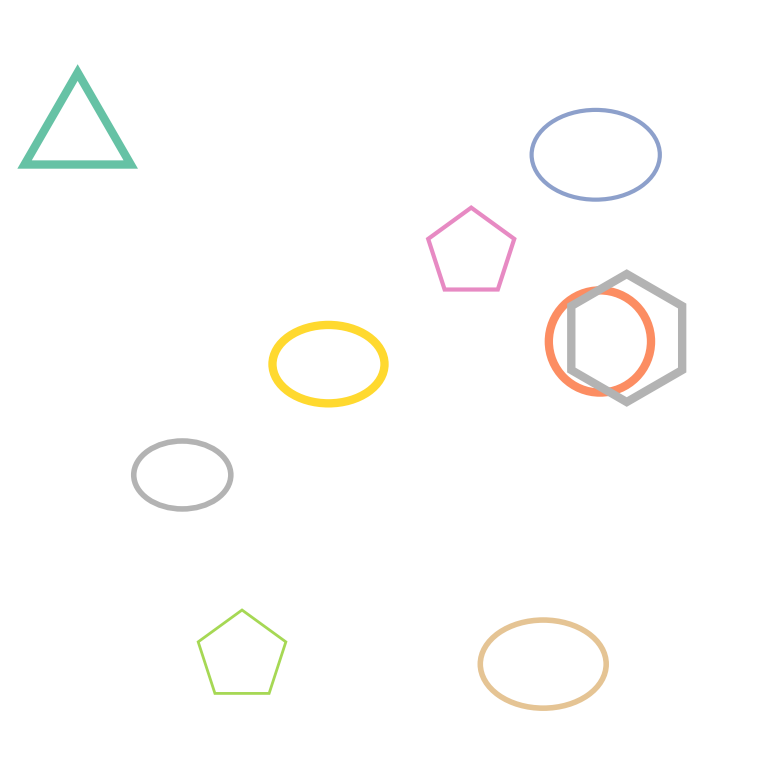[{"shape": "triangle", "thickness": 3, "radius": 0.4, "center": [0.101, 0.826]}, {"shape": "circle", "thickness": 3, "radius": 0.33, "center": [0.779, 0.557]}, {"shape": "oval", "thickness": 1.5, "radius": 0.42, "center": [0.774, 0.799]}, {"shape": "pentagon", "thickness": 1.5, "radius": 0.29, "center": [0.612, 0.672]}, {"shape": "pentagon", "thickness": 1, "radius": 0.3, "center": [0.314, 0.148]}, {"shape": "oval", "thickness": 3, "radius": 0.36, "center": [0.427, 0.527]}, {"shape": "oval", "thickness": 2, "radius": 0.41, "center": [0.706, 0.138]}, {"shape": "hexagon", "thickness": 3, "radius": 0.42, "center": [0.814, 0.561]}, {"shape": "oval", "thickness": 2, "radius": 0.32, "center": [0.237, 0.383]}]